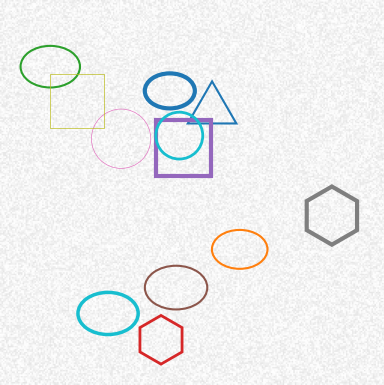[{"shape": "oval", "thickness": 3, "radius": 0.33, "center": [0.441, 0.764]}, {"shape": "triangle", "thickness": 1.5, "radius": 0.36, "center": [0.551, 0.716]}, {"shape": "oval", "thickness": 1.5, "radius": 0.36, "center": [0.623, 0.352]}, {"shape": "oval", "thickness": 1.5, "radius": 0.39, "center": [0.131, 0.827]}, {"shape": "hexagon", "thickness": 2, "radius": 0.32, "center": [0.418, 0.117]}, {"shape": "square", "thickness": 3, "radius": 0.36, "center": [0.476, 0.616]}, {"shape": "oval", "thickness": 1.5, "radius": 0.41, "center": [0.457, 0.253]}, {"shape": "circle", "thickness": 0.5, "radius": 0.39, "center": [0.314, 0.64]}, {"shape": "hexagon", "thickness": 3, "radius": 0.38, "center": [0.862, 0.44]}, {"shape": "square", "thickness": 0.5, "radius": 0.35, "center": [0.201, 0.738]}, {"shape": "circle", "thickness": 2, "radius": 0.3, "center": [0.466, 0.648]}, {"shape": "oval", "thickness": 2.5, "radius": 0.39, "center": [0.281, 0.186]}]